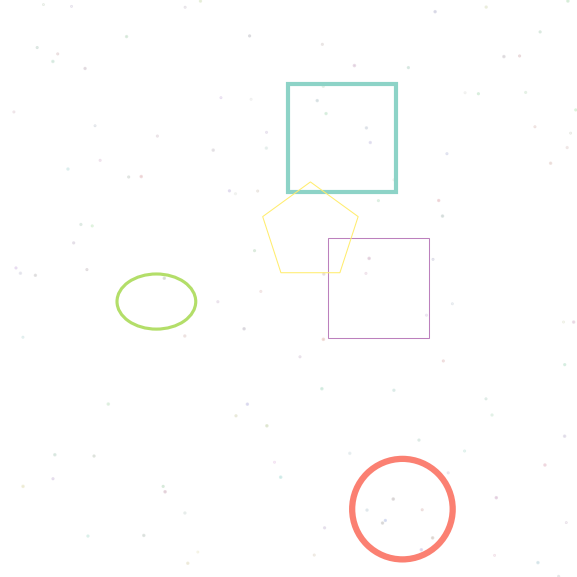[{"shape": "square", "thickness": 2, "radius": 0.47, "center": [0.592, 0.76]}, {"shape": "circle", "thickness": 3, "radius": 0.44, "center": [0.697, 0.118]}, {"shape": "oval", "thickness": 1.5, "radius": 0.34, "center": [0.271, 0.477]}, {"shape": "square", "thickness": 0.5, "radius": 0.44, "center": [0.655, 0.5]}, {"shape": "pentagon", "thickness": 0.5, "radius": 0.43, "center": [0.538, 0.597]}]